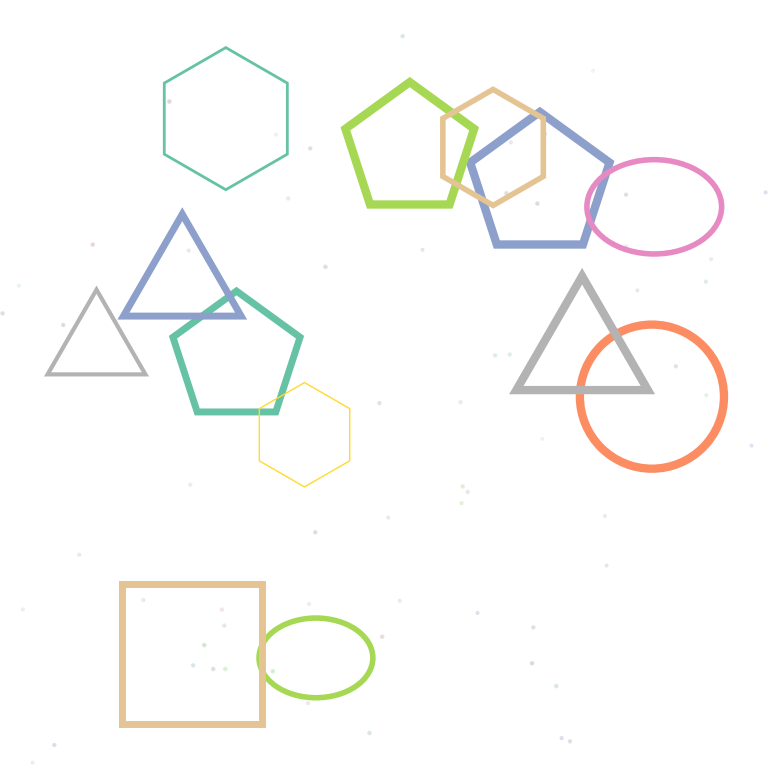[{"shape": "pentagon", "thickness": 2.5, "radius": 0.43, "center": [0.307, 0.535]}, {"shape": "hexagon", "thickness": 1, "radius": 0.46, "center": [0.293, 0.846]}, {"shape": "circle", "thickness": 3, "radius": 0.47, "center": [0.847, 0.485]}, {"shape": "triangle", "thickness": 2.5, "radius": 0.44, "center": [0.237, 0.634]}, {"shape": "pentagon", "thickness": 3, "radius": 0.48, "center": [0.701, 0.759]}, {"shape": "oval", "thickness": 2, "radius": 0.44, "center": [0.85, 0.731]}, {"shape": "oval", "thickness": 2, "radius": 0.37, "center": [0.41, 0.146]}, {"shape": "pentagon", "thickness": 3, "radius": 0.44, "center": [0.532, 0.806]}, {"shape": "hexagon", "thickness": 0.5, "radius": 0.34, "center": [0.396, 0.435]}, {"shape": "hexagon", "thickness": 2, "radius": 0.38, "center": [0.64, 0.809]}, {"shape": "square", "thickness": 2.5, "radius": 0.46, "center": [0.249, 0.151]}, {"shape": "triangle", "thickness": 1.5, "radius": 0.37, "center": [0.125, 0.55]}, {"shape": "triangle", "thickness": 3, "radius": 0.49, "center": [0.756, 0.543]}]